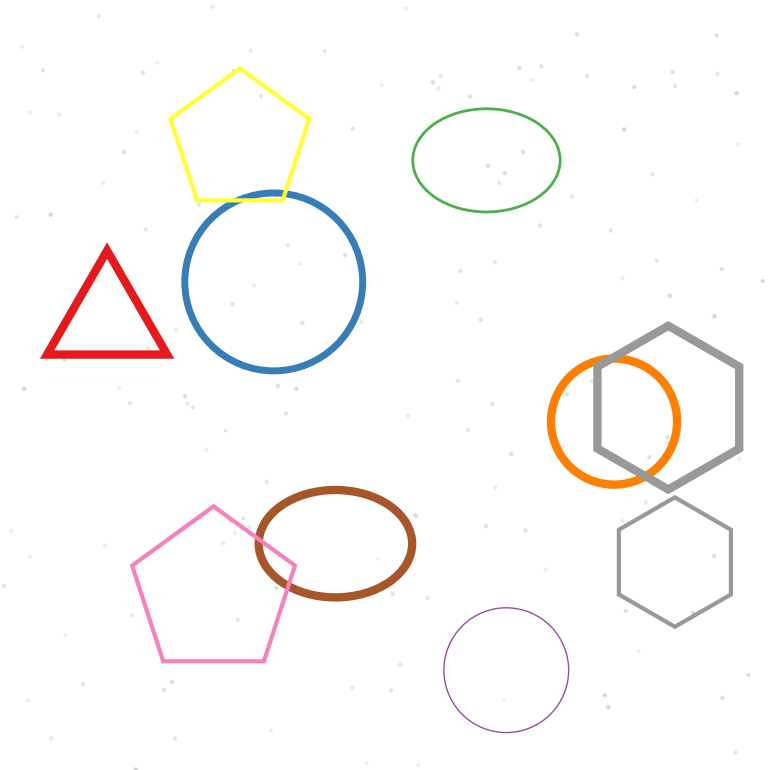[{"shape": "triangle", "thickness": 3, "radius": 0.45, "center": [0.139, 0.585]}, {"shape": "circle", "thickness": 2.5, "radius": 0.58, "center": [0.356, 0.634]}, {"shape": "oval", "thickness": 1, "radius": 0.48, "center": [0.632, 0.792]}, {"shape": "circle", "thickness": 0.5, "radius": 0.41, "center": [0.657, 0.13]}, {"shape": "circle", "thickness": 3, "radius": 0.41, "center": [0.797, 0.452]}, {"shape": "pentagon", "thickness": 1.5, "radius": 0.47, "center": [0.311, 0.816]}, {"shape": "oval", "thickness": 3, "radius": 0.5, "center": [0.436, 0.294]}, {"shape": "pentagon", "thickness": 1.5, "radius": 0.56, "center": [0.277, 0.231]}, {"shape": "hexagon", "thickness": 1.5, "radius": 0.42, "center": [0.876, 0.27]}, {"shape": "hexagon", "thickness": 3, "radius": 0.53, "center": [0.868, 0.471]}]